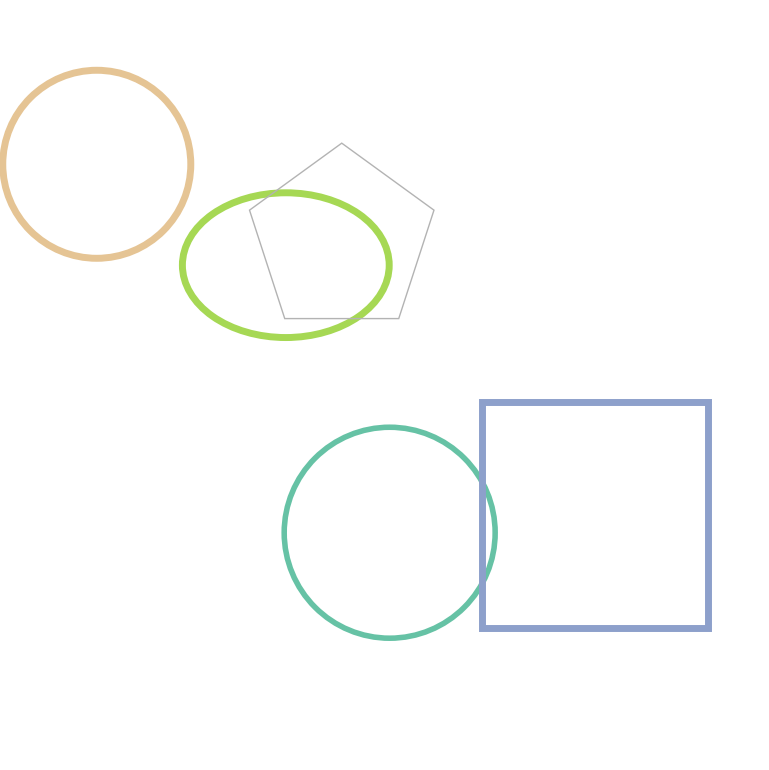[{"shape": "circle", "thickness": 2, "radius": 0.68, "center": [0.506, 0.308]}, {"shape": "square", "thickness": 2.5, "radius": 0.73, "center": [0.773, 0.332]}, {"shape": "oval", "thickness": 2.5, "radius": 0.67, "center": [0.371, 0.656]}, {"shape": "circle", "thickness": 2.5, "radius": 0.61, "center": [0.126, 0.787]}, {"shape": "pentagon", "thickness": 0.5, "radius": 0.63, "center": [0.444, 0.688]}]